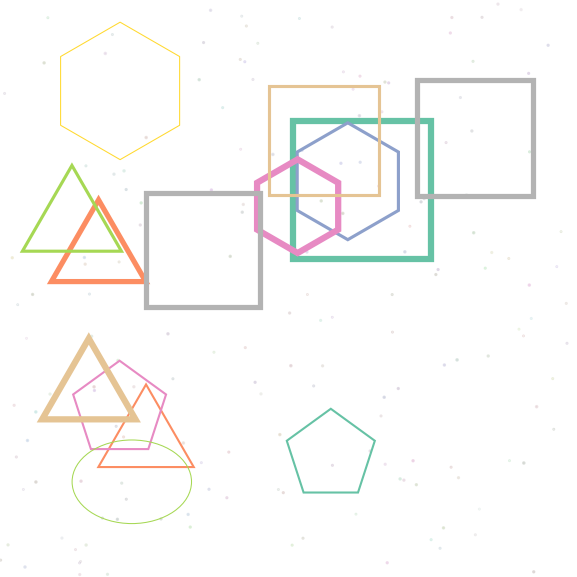[{"shape": "pentagon", "thickness": 1, "radius": 0.4, "center": [0.573, 0.211]}, {"shape": "square", "thickness": 3, "radius": 0.6, "center": [0.628, 0.671]}, {"shape": "triangle", "thickness": 1, "radius": 0.48, "center": [0.253, 0.238]}, {"shape": "triangle", "thickness": 2.5, "radius": 0.47, "center": [0.171, 0.559]}, {"shape": "hexagon", "thickness": 1.5, "radius": 0.51, "center": [0.602, 0.685]}, {"shape": "pentagon", "thickness": 1, "radius": 0.42, "center": [0.207, 0.29]}, {"shape": "hexagon", "thickness": 3, "radius": 0.41, "center": [0.515, 0.642]}, {"shape": "triangle", "thickness": 1.5, "radius": 0.49, "center": [0.125, 0.614]}, {"shape": "oval", "thickness": 0.5, "radius": 0.52, "center": [0.228, 0.165]}, {"shape": "hexagon", "thickness": 0.5, "radius": 0.6, "center": [0.208, 0.842]}, {"shape": "square", "thickness": 1.5, "radius": 0.48, "center": [0.561, 0.756]}, {"shape": "triangle", "thickness": 3, "radius": 0.47, "center": [0.154, 0.32]}, {"shape": "square", "thickness": 2.5, "radius": 0.49, "center": [0.352, 0.566]}, {"shape": "square", "thickness": 2.5, "radius": 0.5, "center": [0.822, 0.76]}]